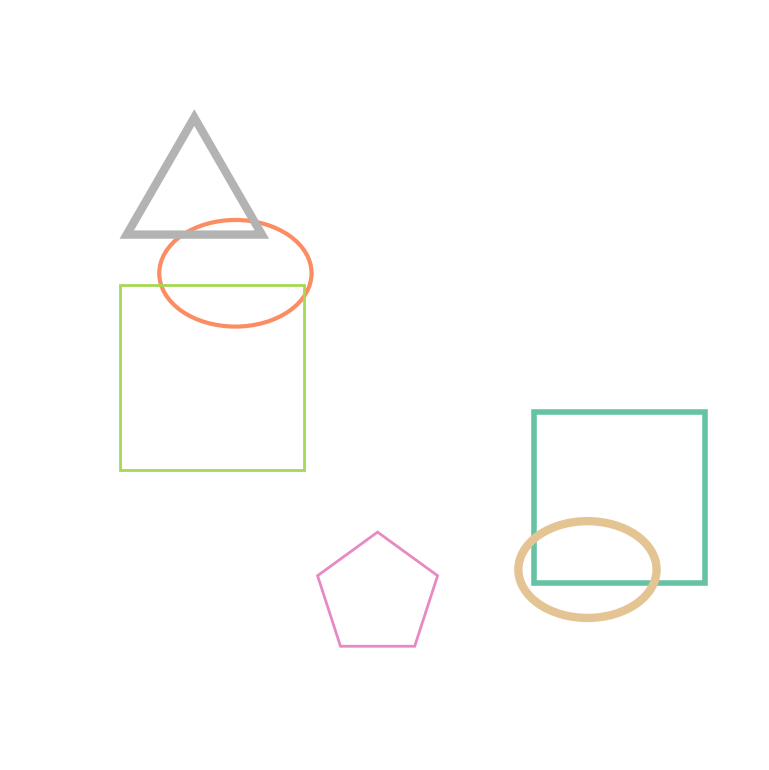[{"shape": "square", "thickness": 2, "radius": 0.56, "center": [0.805, 0.354]}, {"shape": "oval", "thickness": 1.5, "radius": 0.49, "center": [0.306, 0.645]}, {"shape": "pentagon", "thickness": 1, "radius": 0.41, "center": [0.49, 0.227]}, {"shape": "square", "thickness": 1, "radius": 0.6, "center": [0.276, 0.51]}, {"shape": "oval", "thickness": 3, "radius": 0.45, "center": [0.763, 0.26]}, {"shape": "triangle", "thickness": 3, "radius": 0.51, "center": [0.252, 0.746]}]